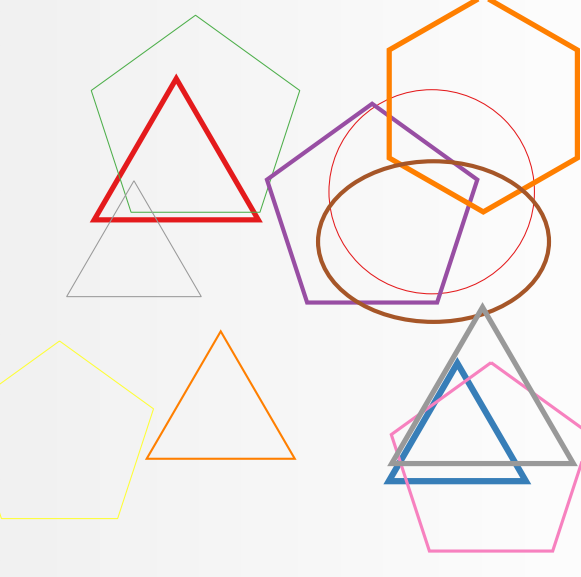[{"shape": "triangle", "thickness": 2.5, "radius": 0.82, "center": [0.303, 0.7]}, {"shape": "circle", "thickness": 0.5, "radius": 0.88, "center": [0.743, 0.667]}, {"shape": "triangle", "thickness": 3, "radius": 0.68, "center": [0.787, 0.234]}, {"shape": "pentagon", "thickness": 0.5, "radius": 0.94, "center": [0.336, 0.784]}, {"shape": "pentagon", "thickness": 2, "radius": 0.95, "center": [0.64, 0.629]}, {"shape": "hexagon", "thickness": 2.5, "radius": 0.93, "center": [0.831, 0.819]}, {"shape": "triangle", "thickness": 1, "radius": 0.74, "center": [0.38, 0.278]}, {"shape": "pentagon", "thickness": 0.5, "radius": 0.85, "center": [0.102, 0.239]}, {"shape": "oval", "thickness": 2, "radius": 0.99, "center": [0.746, 0.581]}, {"shape": "pentagon", "thickness": 1.5, "radius": 0.9, "center": [0.845, 0.191]}, {"shape": "triangle", "thickness": 0.5, "radius": 0.67, "center": [0.23, 0.552]}, {"shape": "triangle", "thickness": 2.5, "radius": 0.9, "center": [0.83, 0.287]}]